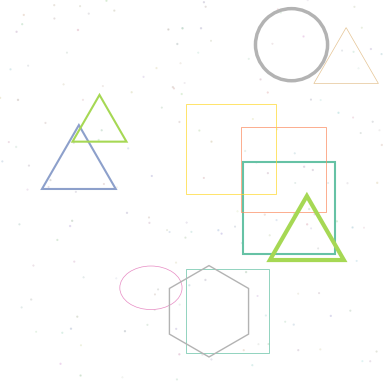[{"shape": "square", "thickness": 1.5, "radius": 0.6, "center": [0.751, 0.46]}, {"shape": "square", "thickness": 0.5, "radius": 0.54, "center": [0.591, 0.192]}, {"shape": "square", "thickness": 0.5, "radius": 0.55, "center": [0.737, 0.56]}, {"shape": "triangle", "thickness": 1.5, "radius": 0.55, "center": [0.205, 0.564]}, {"shape": "oval", "thickness": 0.5, "radius": 0.4, "center": [0.392, 0.252]}, {"shape": "triangle", "thickness": 1.5, "radius": 0.4, "center": [0.258, 0.673]}, {"shape": "triangle", "thickness": 3, "radius": 0.55, "center": [0.797, 0.38]}, {"shape": "square", "thickness": 0.5, "radius": 0.59, "center": [0.6, 0.613]}, {"shape": "triangle", "thickness": 0.5, "radius": 0.48, "center": [0.899, 0.831]}, {"shape": "hexagon", "thickness": 1, "radius": 0.59, "center": [0.543, 0.191]}, {"shape": "circle", "thickness": 2.5, "radius": 0.47, "center": [0.757, 0.884]}]